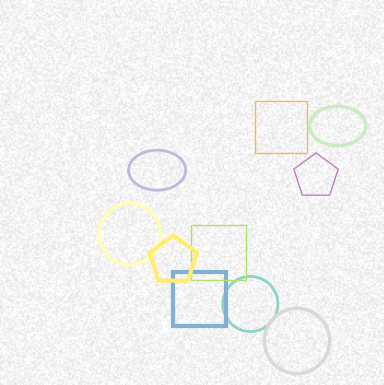[{"shape": "circle", "thickness": 2, "radius": 0.36, "center": [0.65, 0.21]}, {"shape": "circle", "thickness": 2.5, "radius": 0.4, "center": [0.337, 0.392]}, {"shape": "oval", "thickness": 2, "radius": 0.37, "center": [0.408, 0.558]}, {"shape": "square", "thickness": 3, "radius": 0.35, "center": [0.518, 0.223]}, {"shape": "square", "thickness": 1, "radius": 0.34, "center": [0.729, 0.67]}, {"shape": "square", "thickness": 1, "radius": 0.35, "center": [0.567, 0.344]}, {"shape": "circle", "thickness": 2.5, "radius": 0.42, "center": [0.771, 0.114]}, {"shape": "pentagon", "thickness": 1, "radius": 0.3, "center": [0.821, 0.542]}, {"shape": "oval", "thickness": 2.5, "radius": 0.37, "center": [0.877, 0.673]}, {"shape": "pentagon", "thickness": 3, "radius": 0.32, "center": [0.45, 0.323]}]